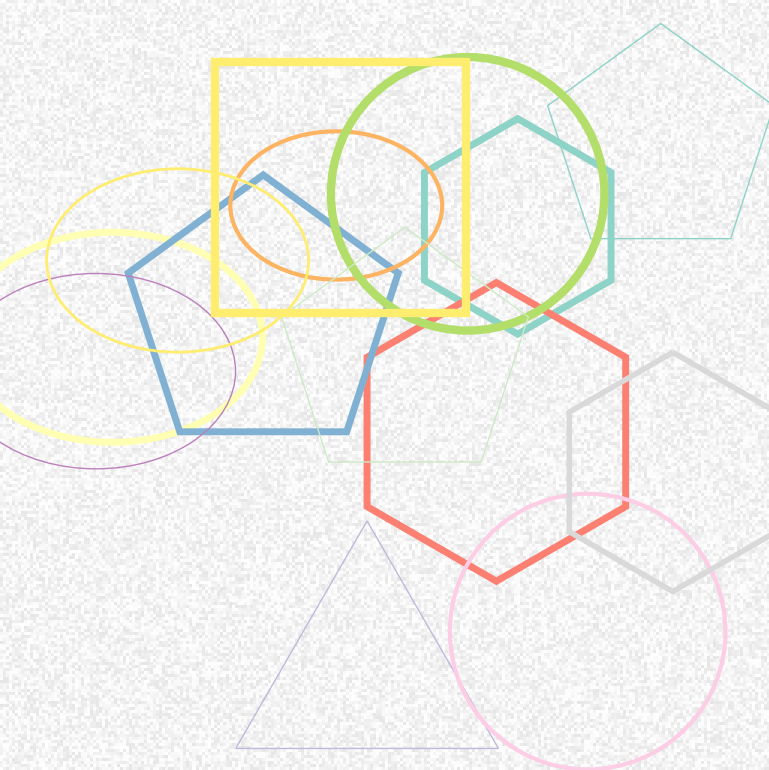[{"shape": "pentagon", "thickness": 0.5, "radius": 0.77, "center": [0.858, 0.815]}, {"shape": "hexagon", "thickness": 2.5, "radius": 0.7, "center": [0.672, 0.706]}, {"shape": "oval", "thickness": 2.5, "radius": 0.97, "center": [0.146, 0.562]}, {"shape": "triangle", "thickness": 0.5, "radius": 0.98, "center": [0.477, 0.127]}, {"shape": "hexagon", "thickness": 2.5, "radius": 0.97, "center": [0.645, 0.439]}, {"shape": "pentagon", "thickness": 2.5, "radius": 0.92, "center": [0.342, 0.588]}, {"shape": "oval", "thickness": 1.5, "radius": 0.69, "center": [0.437, 0.733]}, {"shape": "circle", "thickness": 3, "radius": 0.89, "center": [0.607, 0.748]}, {"shape": "circle", "thickness": 1.5, "radius": 0.89, "center": [0.763, 0.18]}, {"shape": "hexagon", "thickness": 2, "radius": 0.78, "center": [0.874, 0.387]}, {"shape": "oval", "thickness": 0.5, "radius": 0.91, "center": [0.125, 0.518]}, {"shape": "pentagon", "thickness": 0.5, "radius": 0.84, "center": [0.526, 0.536]}, {"shape": "square", "thickness": 3, "radius": 0.82, "center": [0.442, 0.757]}, {"shape": "oval", "thickness": 1, "radius": 0.85, "center": [0.231, 0.662]}]